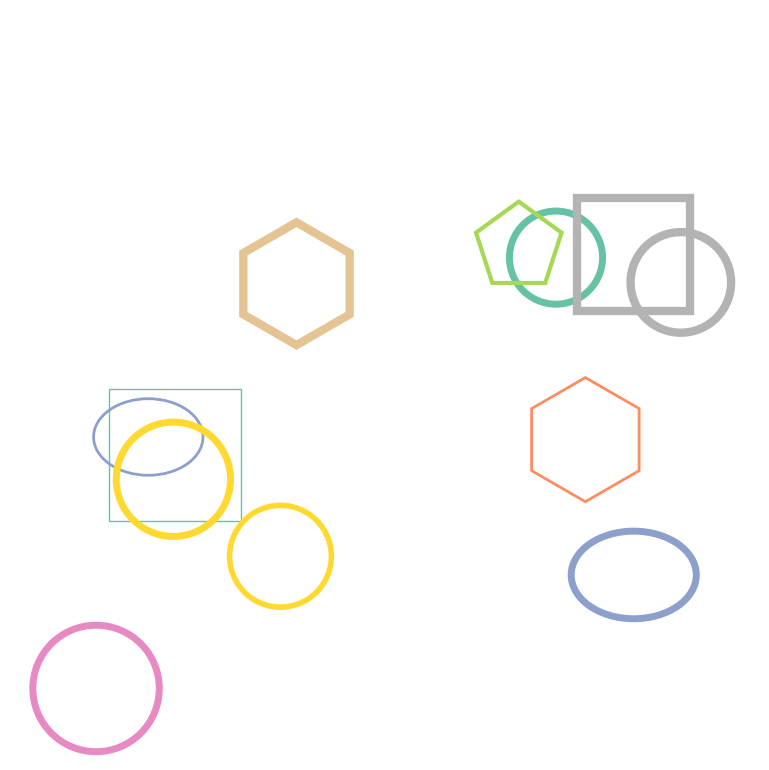[{"shape": "circle", "thickness": 2.5, "radius": 0.3, "center": [0.722, 0.665]}, {"shape": "square", "thickness": 0.5, "radius": 0.43, "center": [0.228, 0.409]}, {"shape": "hexagon", "thickness": 1, "radius": 0.4, "center": [0.76, 0.429]}, {"shape": "oval", "thickness": 2.5, "radius": 0.41, "center": [0.823, 0.253]}, {"shape": "oval", "thickness": 1, "radius": 0.36, "center": [0.193, 0.432]}, {"shape": "circle", "thickness": 2.5, "radius": 0.41, "center": [0.125, 0.106]}, {"shape": "pentagon", "thickness": 1.5, "radius": 0.29, "center": [0.674, 0.68]}, {"shape": "circle", "thickness": 2, "radius": 0.33, "center": [0.364, 0.278]}, {"shape": "circle", "thickness": 2.5, "radius": 0.37, "center": [0.225, 0.378]}, {"shape": "hexagon", "thickness": 3, "radius": 0.4, "center": [0.385, 0.632]}, {"shape": "square", "thickness": 3, "radius": 0.37, "center": [0.823, 0.669]}, {"shape": "circle", "thickness": 3, "radius": 0.33, "center": [0.884, 0.633]}]